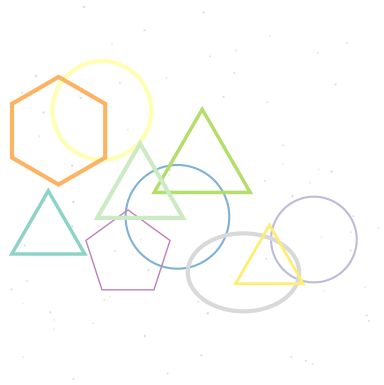[{"shape": "triangle", "thickness": 2.5, "radius": 0.55, "center": [0.125, 0.395]}, {"shape": "circle", "thickness": 3, "radius": 0.64, "center": [0.265, 0.713]}, {"shape": "circle", "thickness": 1.5, "radius": 0.56, "center": [0.815, 0.378]}, {"shape": "circle", "thickness": 1.5, "radius": 0.67, "center": [0.461, 0.437]}, {"shape": "hexagon", "thickness": 3, "radius": 0.7, "center": [0.152, 0.66]}, {"shape": "triangle", "thickness": 2.5, "radius": 0.72, "center": [0.525, 0.572]}, {"shape": "oval", "thickness": 3, "radius": 0.72, "center": [0.632, 0.293]}, {"shape": "pentagon", "thickness": 1, "radius": 0.57, "center": [0.332, 0.34]}, {"shape": "triangle", "thickness": 3, "radius": 0.64, "center": [0.364, 0.498]}, {"shape": "triangle", "thickness": 2, "radius": 0.51, "center": [0.7, 0.314]}]